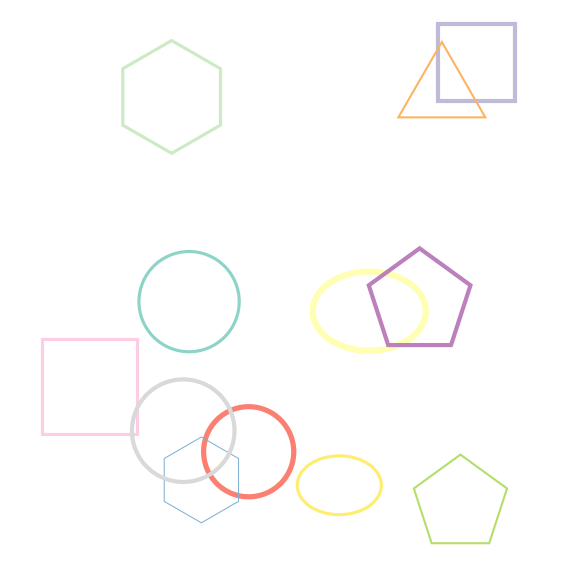[{"shape": "circle", "thickness": 1.5, "radius": 0.43, "center": [0.327, 0.477]}, {"shape": "oval", "thickness": 3, "radius": 0.49, "center": [0.639, 0.46]}, {"shape": "square", "thickness": 2, "radius": 0.33, "center": [0.825, 0.891]}, {"shape": "circle", "thickness": 2.5, "radius": 0.39, "center": [0.431, 0.217]}, {"shape": "hexagon", "thickness": 0.5, "radius": 0.37, "center": [0.349, 0.168]}, {"shape": "triangle", "thickness": 1, "radius": 0.43, "center": [0.765, 0.839]}, {"shape": "pentagon", "thickness": 1, "radius": 0.42, "center": [0.797, 0.127]}, {"shape": "square", "thickness": 1.5, "radius": 0.41, "center": [0.155, 0.33]}, {"shape": "circle", "thickness": 2, "radius": 0.44, "center": [0.317, 0.253]}, {"shape": "pentagon", "thickness": 2, "radius": 0.46, "center": [0.727, 0.477]}, {"shape": "hexagon", "thickness": 1.5, "radius": 0.49, "center": [0.297, 0.831]}, {"shape": "oval", "thickness": 1.5, "radius": 0.36, "center": [0.588, 0.159]}]